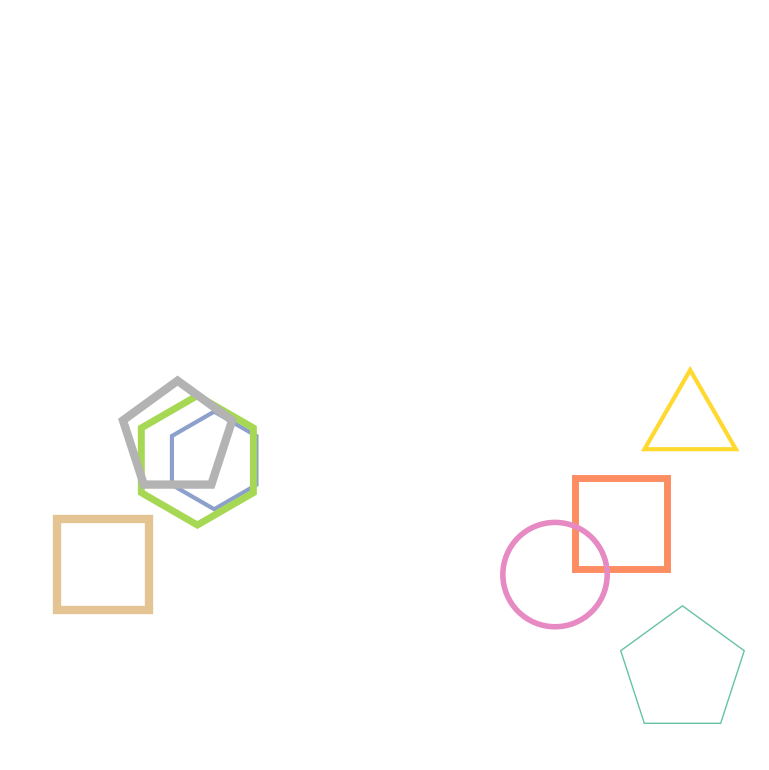[{"shape": "pentagon", "thickness": 0.5, "radius": 0.42, "center": [0.886, 0.129]}, {"shape": "square", "thickness": 2.5, "radius": 0.3, "center": [0.807, 0.32]}, {"shape": "hexagon", "thickness": 1.5, "radius": 0.32, "center": [0.278, 0.402]}, {"shape": "circle", "thickness": 2, "radius": 0.34, "center": [0.721, 0.254]}, {"shape": "hexagon", "thickness": 2.5, "radius": 0.42, "center": [0.256, 0.402]}, {"shape": "triangle", "thickness": 1.5, "radius": 0.34, "center": [0.896, 0.451]}, {"shape": "square", "thickness": 3, "radius": 0.3, "center": [0.134, 0.266]}, {"shape": "pentagon", "thickness": 3, "radius": 0.37, "center": [0.231, 0.431]}]